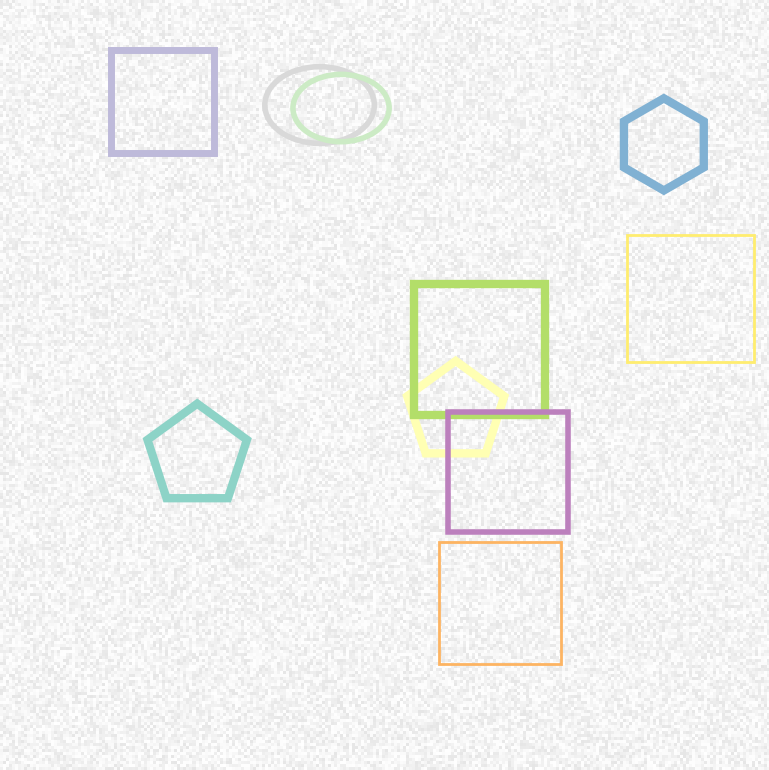[{"shape": "pentagon", "thickness": 3, "radius": 0.34, "center": [0.256, 0.408]}, {"shape": "pentagon", "thickness": 3, "radius": 0.33, "center": [0.592, 0.465]}, {"shape": "square", "thickness": 2.5, "radius": 0.34, "center": [0.211, 0.868]}, {"shape": "hexagon", "thickness": 3, "radius": 0.3, "center": [0.862, 0.812]}, {"shape": "square", "thickness": 1, "radius": 0.4, "center": [0.649, 0.217]}, {"shape": "square", "thickness": 3, "radius": 0.42, "center": [0.623, 0.546]}, {"shape": "oval", "thickness": 2, "radius": 0.36, "center": [0.415, 0.864]}, {"shape": "square", "thickness": 2, "radius": 0.39, "center": [0.66, 0.387]}, {"shape": "oval", "thickness": 2, "radius": 0.31, "center": [0.443, 0.86]}, {"shape": "square", "thickness": 1, "radius": 0.41, "center": [0.897, 0.612]}]